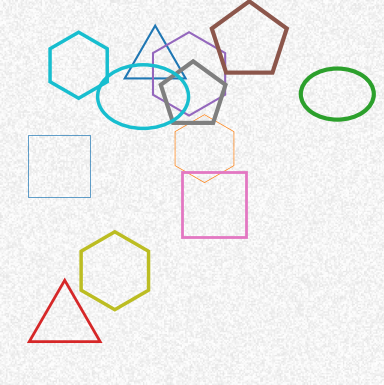[{"shape": "triangle", "thickness": 1.5, "radius": 0.46, "center": [0.403, 0.842]}, {"shape": "square", "thickness": 0.5, "radius": 0.4, "center": [0.153, 0.569]}, {"shape": "hexagon", "thickness": 0.5, "radius": 0.44, "center": [0.531, 0.614]}, {"shape": "oval", "thickness": 3, "radius": 0.47, "center": [0.876, 0.756]}, {"shape": "triangle", "thickness": 2, "radius": 0.53, "center": [0.168, 0.166]}, {"shape": "hexagon", "thickness": 1.5, "radius": 0.54, "center": [0.491, 0.808]}, {"shape": "pentagon", "thickness": 3, "radius": 0.51, "center": [0.648, 0.894]}, {"shape": "square", "thickness": 2, "radius": 0.42, "center": [0.557, 0.469]}, {"shape": "pentagon", "thickness": 3, "radius": 0.44, "center": [0.502, 0.752]}, {"shape": "hexagon", "thickness": 2.5, "radius": 0.51, "center": [0.298, 0.297]}, {"shape": "oval", "thickness": 2.5, "radius": 0.59, "center": [0.372, 0.749]}, {"shape": "hexagon", "thickness": 2.5, "radius": 0.43, "center": [0.204, 0.831]}]